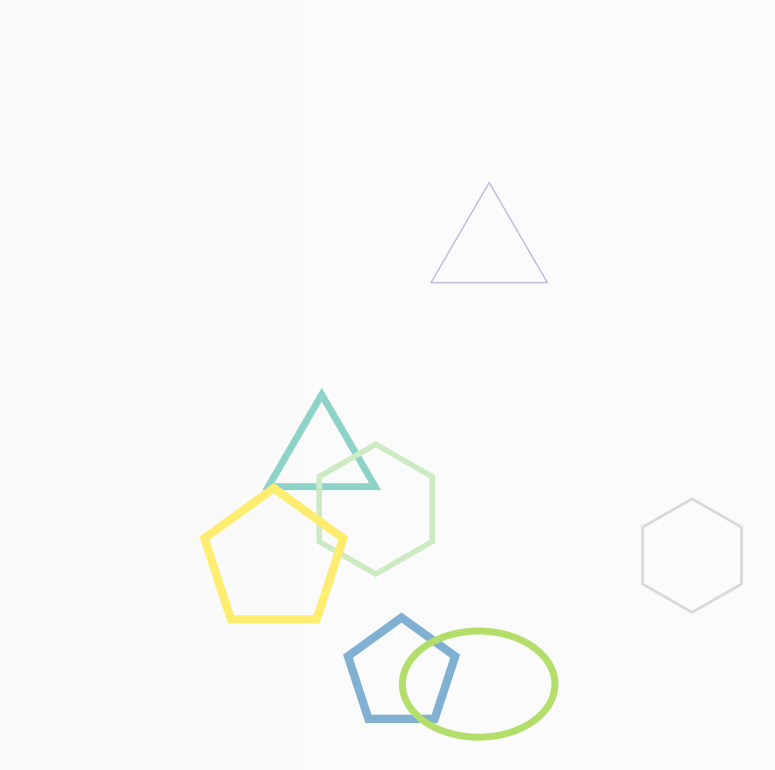[{"shape": "triangle", "thickness": 2.5, "radius": 0.4, "center": [0.415, 0.408]}, {"shape": "triangle", "thickness": 0.5, "radius": 0.43, "center": [0.631, 0.676]}, {"shape": "pentagon", "thickness": 3, "radius": 0.36, "center": [0.518, 0.125]}, {"shape": "oval", "thickness": 2.5, "radius": 0.49, "center": [0.618, 0.112]}, {"shape": "hexagon", "thickness": 1, "radius": 0.37, "center": [0.893, 0.278]}, {"shape": "hexagon", "thickness": 2, "radius": 0.42, "center": [0.485, 0.339]}, {"shape": "pentagon", "thickness": 3, "radius": 0.47, "center": [0.353, 0.272]}]